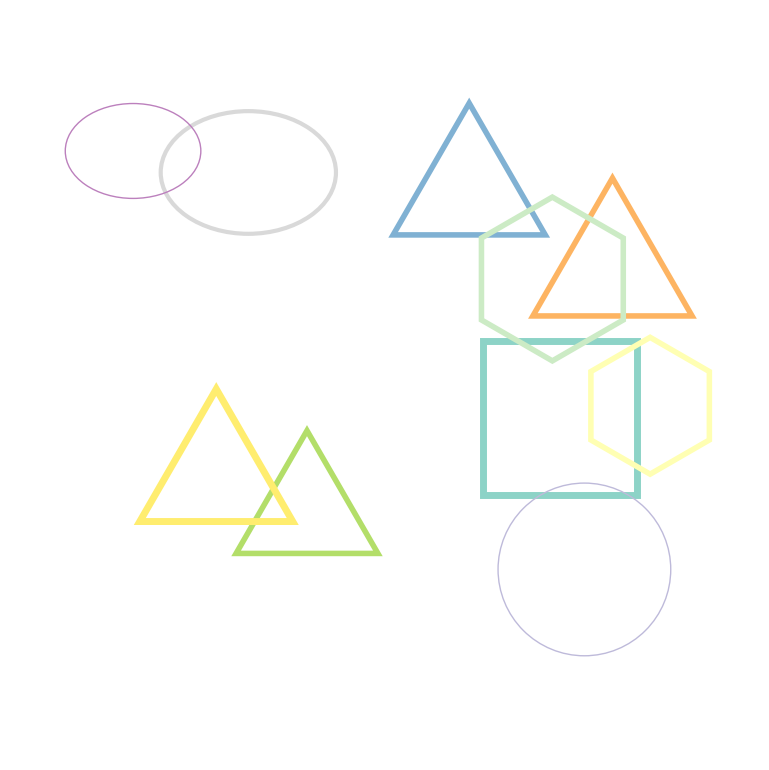[{"shape": "square", "thickness": 2.5, "radius": 0.5, "center": [0.727, 0.457]}, {"shape": "hexagon", "thickness": 2, "radius": 0.44, "center": [0.844, 0.473]}, {"shape": "circle", "thickness": 0.5, "radius": 0.56, "center": [0.759, 0.26]}, {"shape": "triangle", "thickness": 2, "radius": 0.57, "center": [0.609, 0.752]}, {"shape": "triangle", "thickness": 2, "radius": 0.6, "center": [0.795, 0.649]}, {"shape": "triangle", "thickness": 2, "radius": 0.53, "center": [0.399, 0.334]}, {"shape": "oval", "thickness": 1.5, "radius": 0.57, "center": [0.323, 0.776]}, {"shape": "oval", "thickness": 0.5, "radius": 0.44, "center": [0.173, 0.804]}, {"shape": "hexagon", "thickness": 2, "radius": 0.53, "center": [0.717, 0.638]}, {"shape": "triangle", "thickness": 2.5, "radius": 0.57, "center": [0.281, 0.38]}]